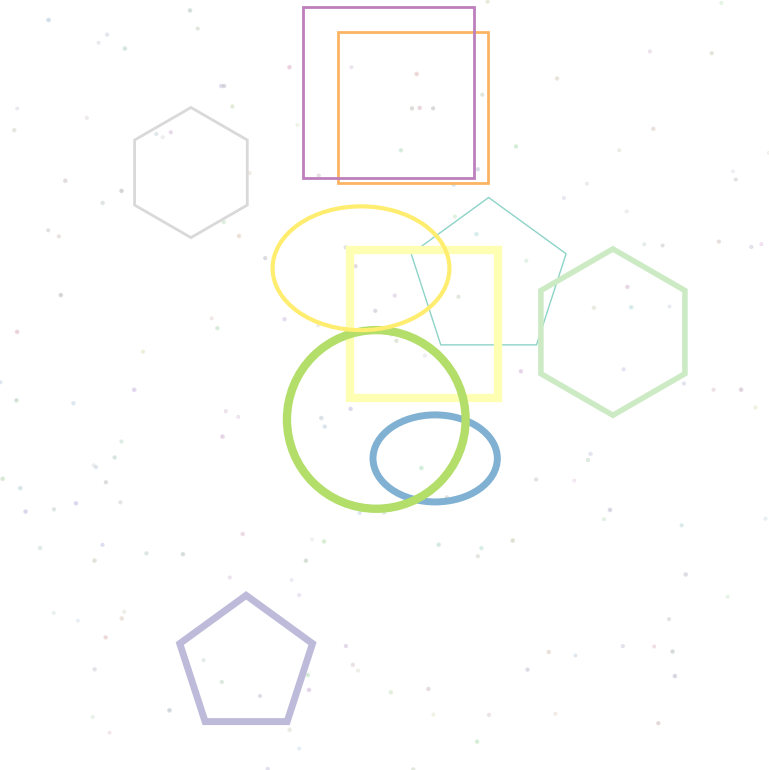[{"shape": "pentagon", "thickness": 0.5, "radius": 0.53, "center": [0.635, 0.638]}, {"shape": "square", "thickness": 3, "radius": 0.48, "center": [0.551, 0.579]}, {"shape": "pentagon", "thickness": 2.5, "radius": 0.45, "center": [0.32, 0.136]}, {"shape": "oval", "thickness": 2.5, "radius": 0.4, "center": [0.565, 0.405]}, {"shape": "square", "thickness": 1, "radius": 0.49, "center": [0.536, 0.86]}, {"shape": "circle", "thickness": 3, "radius": 0.58, "center": [0.489, 0.455]}, {"shape": "hexagon", "thickness": 1, "radius": 0.42, "center": [0.248, 0.776]}, {"shape": "square", "thickness": 1, "radius": 0.56, "center": [0.505, 0.88]}, {"shape": "hexagon", "thickness": 2, "radius": 0.54, "center": [0.796, 0.569]}, {"shape": "oval", "thickness": 1.5, "radius": 0.57, "center": [0.469, 0.652]}]